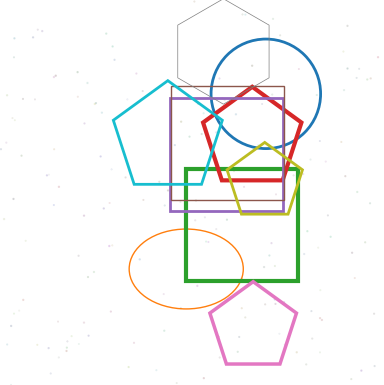[{"shape": "circle", "thickness": 2, "radius": 0.71, "center": [0.69, 0.756]}, {"shape": "oval", "thickness": 1, "radius": 0.74, "center": [0.484, 0.301]}, {"shape": "square", "thickness": 3, "radius": 0.73, "center": [0.628, 0.416]}, {"shape": "pentagon", "thickness": 3, "radius": 0.67, "center": [0.655, 0.64]}, {"shape": "square", "thickness": 2, "radius": 0.73, "center": [0.59, 0.598]}, {"shape": "square", "thickness": 1, "radius": 0.74, "center": [0.591, 0.629]}, {"shape": "pentagon", "thickness": 2.5, "radius": 0.59, "center": [0.658, 0.15]}, {"shape": "hexagon", "thickness": 0.5, "radius": 0.68, "center": [0.58, 0.866]}, {"shape": "pentagon", "thickness": 2, "radius": 0.52, "center": [0.688, 0.527]}, {"shape": "pentagon", "thickness": 2, "radius": 0.74, "center": [0.436, 0.642]}]